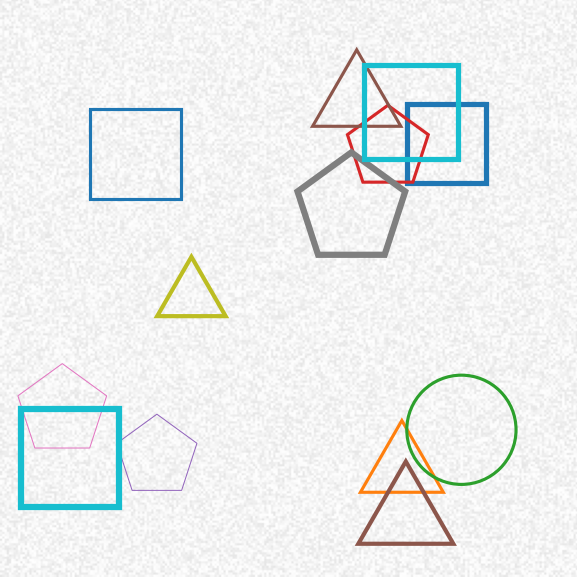[{"shape": "square", "thickness": 1.5, "radius": 0.39, "center": [0.235, 0.732]}, {"shape": "square", "thickness": 2.5, "radius": 0.34, "center": [0.773, 0.751]}, {"shape": "triangle", "thickness": 1.5, "radius": 0.41, "center": [0.696, 0.188]}, {"shape": "circle", "thickness": 1.5, "radius": 0.47, "center": [0.799, 0.255]}, {"shape": "pentagon", "thickness": 1.5, "radius": 0.37, "center": [0.672, 0.743]}, {"shape": "pentagon", "thickness": 0.5, "radius": 0.36, "center": [0.272, 0.209]}, {"shape": "triangle", "thickness": 2, "radius": 0.47, "center": [0.703, 0.105]}, {"shape": "triangle", "thickness": 1.5, "radius": 0.44, "center": [0.618, 0.825]}, {"shape": "pentagon", "thickness": 0.5, "radius": 0.4, "center": [0.108, 0.289]}, {"shape": "pentagon", "thickness": 3, "radius": 0.49, "center": [0.608, 0.637]}, {"shape": "triangle", "thickness": 2, "radius": 0.34, "center": [0.331, 0.486]}, {"shape": "square", "thickness": 2.5, "radius": 0.4, "center": [0.712, 0.805]}, {"shape": "square", "thickness": 3, "radius": 0.42, "center": [0.122, 0.206]}]